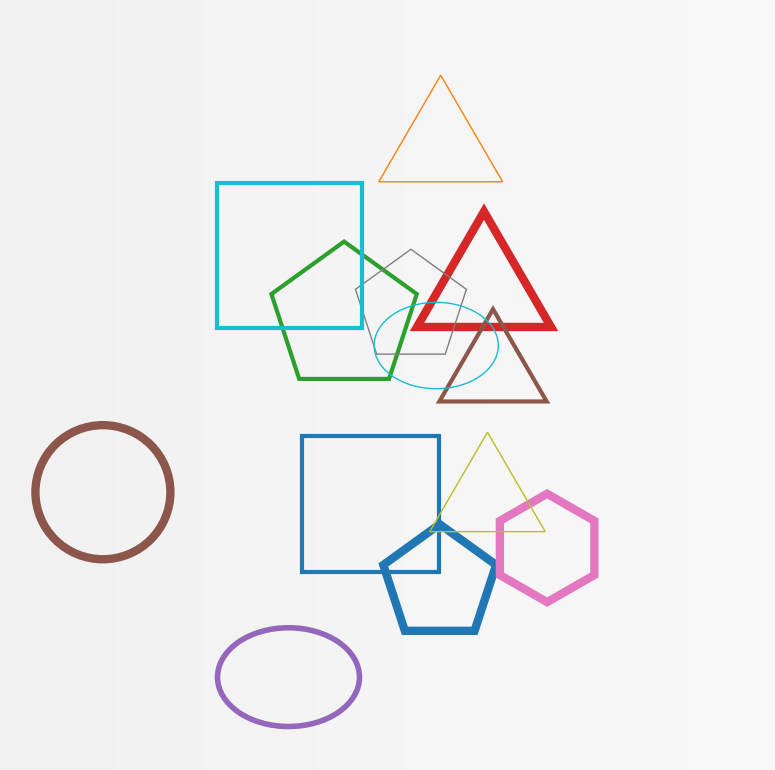[{"shape": "square", "thickness": 1.5, "radius": 0.44, "center": [0.478, 0.345]}, {"shape": "pentagon", "thickness": 3, "radius": 0.38, "center": [0.567, 0.243]}, {"shape": "triangle", "thickness": 0.5, "radius": 0.46, "center": [0.569, 0.81]}, {"shape": "pentagon", "thickness": 1.5, "radius": 0.49, "center": [0.444, 0.588]}, {"shape": "triangle", "thickness": 3, "radius": 0.5, "center": [0.625, 0.625]}, {"shape": "oval", "thickness": 2, "radius": 0.46, "center": [0.372, 0.121]}, {"shape": "triangle", "thickness": 1.5, "radius": 0.4, "center": [0.636, 0.519]}, {"shape": "circle", "thickness": 3, "radius": 0.44, "center": [0.133, 0.361]}, {"shape": "hexagon", "thickness": 3, "radius": 0.35, "center": [0.706, 0.288]}, {"shape": "pentagon", "thickness": 0.5, "radius": 0.38, "center": [0.53, 0.601]}, {"shape": "triangle", "thickness": 0.5, "radius": 0.43, "center": [0.629, 0.353]}, {"shape": "oval", "thickness": 0.5, "radius": 0.4, "center": [0.563, 0.551]}, {"shape": "square", "thickness": 1.5, "radius": 0.47, "center": [0.374, 0.668]}]